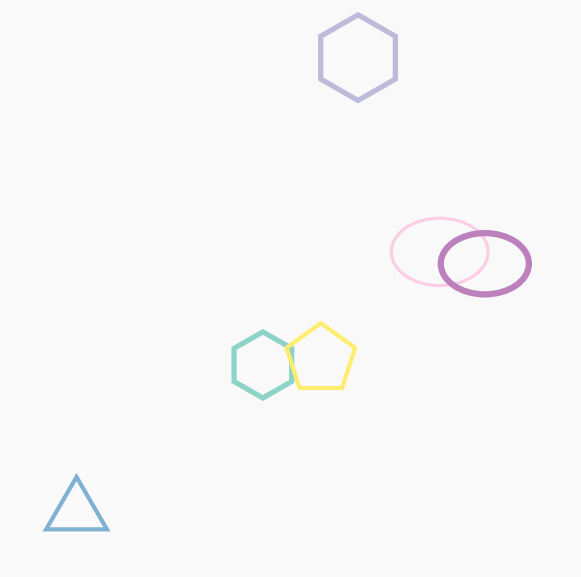[{"shape": "hexagon", "thickness": 2.5, "radius": 0.29, "center": [0.452, 0.367]}, {"shape": "hexagon", "thickness": 2.5, "radius": 0.37, "center": [0.616, 0.899]}, {"shape": "triangle", "thickness": 2, "radius": 0.3, "center": [0.132, 0.113]}, {"shape": "oval", "thickness": 1.5, "radius": 0.42, "center": [0.756, 0.563]}, {"shape": "oval", "thickness": 3, "radius": 0.38, "center": [0.834, 0.542]}, {"shape": "pentagon", "thickness": 2, "radius": 0.31, "center": [0.552, 0.377]}]